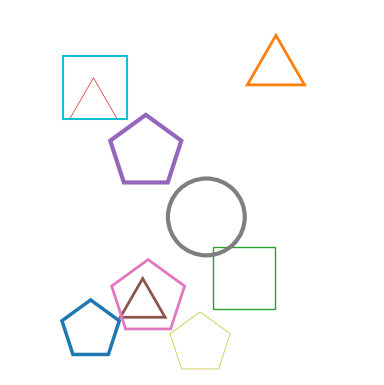[{"shape": "pentagon", "thickness": 2.5, "radius": 0.39, "center": [0.235, 0.143]}, {"shape": "triangle", "thickness": 2, "radius": 0.43, "center": [0.717, 0.822]}, {"shape": "square", "thickness": 1, "radius": 0.4, "center": [0.634, 0.278]}, {"shape": "triangle", "thickness": 0.5, "radius": 0.35, "center": [0.243, 0.728]}, {"shape": "pentagon", "thickness": 3, "radius": 0.49, "center": [0.379, 0.605]}, {"shape": "triangle", "thickness": 2, "radius": 0.34, "center": [0.371, 0.21]}, {"shape": "pentagon", "thickness": 2, "radius": 0.5, "center": [0.385, 0.226]}, {"shape": "circle", "thickness": 3, "radius": 0.5, "center": [0.536, 0.437]}, {"shape": "pentagon", "thickness": 0.5, "radius": 0.41, "center": [0.52, 0.108]}, {"shape": "square", "thickness": 1.5, "radius": 0.41, "center": [0.247, 0.772]}]